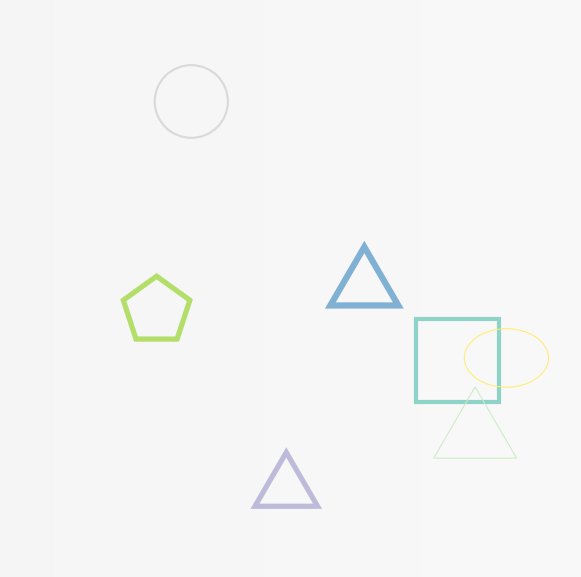[{"shape": "square", "thickness": 2, "radius": 0.36, "center": [0.787, 0.375]}, {"shape": "triangle", "thickness": 2.5, "radius": 0.31, "center": [0.493, 0.154]}, {"shape": "triangle", "thickness": 3, "radius": 0.34, "center": [0.627, 0.504]}, {"shape": "pentagon", "thickness": 2.5, "radius": 0.3, "center": [0.269, 0.461]}, {"shape": "circle", "thickness": 1, "radius": 0.31, "center": [0.329, 0.823]}, {"shape": "triangle", "thickness": 0.5, "radius": 0.41, "center": [0.817, 0.247]}, {"shape": "oval", "thickness": 0.5, "radius": 0.36, "center": [0.871, 0.379]}]